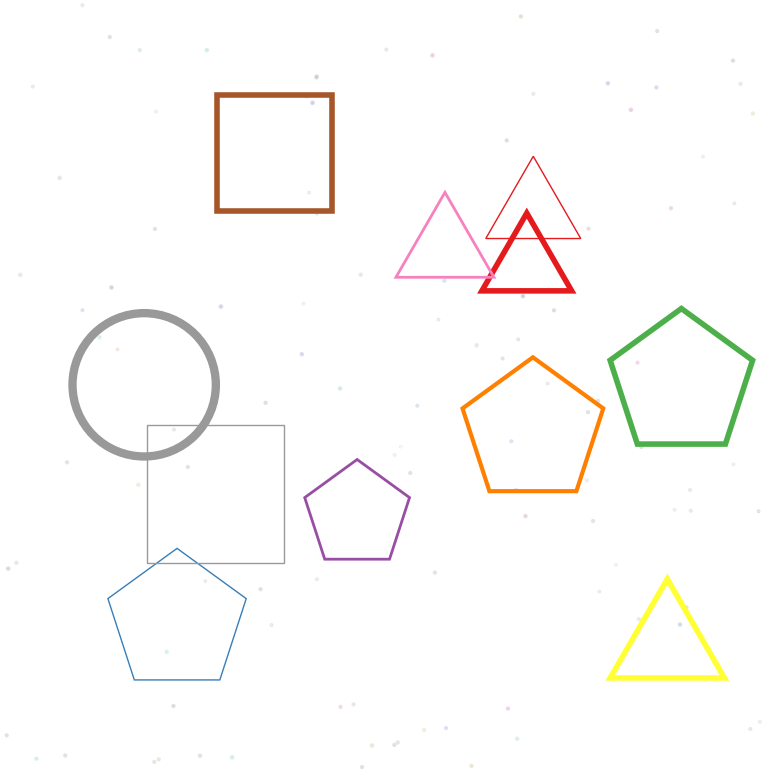[{"shape": "triangle", "thickness": 0.5, "radius": 0.36, "center": [0.693, 0.726]}, {"shape": "triangle", "thickness": 2, "radius": 0.34, "center": [0.684, 0.656]}, {"shape": "pentagon", "thickness": 0.5, "radius": 0.47, "center": [0.23, 0.193]}, {"shape": "pentagon", "thickness": 2, "radius": 0.49, "center": [0.885, 0.502]}, {"shape": "pentagon", "thickness": 1, "radius": 0.36, "center": [0.464, 0.332]}, {"shape": "pentagon", "thickness": 1.5, "radius": 0.48, "center": [0.692, 0.44]}, {"shape": "triangle", "thickness": 2, "radius": 0.43, "center": [0.867, 0.162]}, {"shape": "square", "thickness": 2, "radius": 0.37, "center": [0.357, 0.801]}, {"shape": "triangle", "thickness": 1, "radius": 0.37, "center": [0.578, 0.677]}, {"shape": "square", "thickness": 0.5, "radius": 0.45, "center": [0.28, 0.358]}, {"shape": "circle", "thickness": 3, "radius": 0.47, "center": [0.187, 0.5]}]